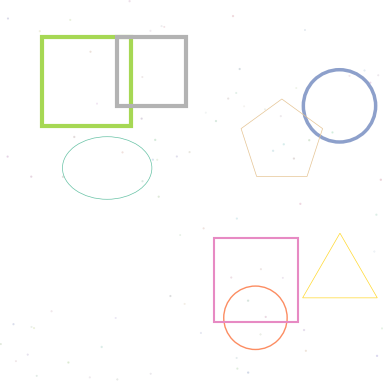[{"shape": "oval", "thickness": 0.5, "radius": 0.58, "center": [0.278, 0.564]}, {"shape": "circle", "thickness": 1, "radius": 0.41, "center": [0.663, 0.175]}, {"shape": "circle", "thickness": 2.5, "radius": 0.47, "center": [0.882, 0.725]}, {"shape": "square", "thickness": 1.5, "radius": 0.55, "center": [0.666, 0.272]}, {"shape": "square", "thickness": 3, "radius": 0.58, "center": [0.225, 0.788]}, {"shape": "triangle", "thickness": 0.5, "radius": 0.56, "center": [0.883, 0.282]}, {"shape": "pentagon", "thickness": 0.5, "radius": 0.56, "center": [0.732, 0.632]}, {"shape": "square", "thickness": 3, "radius": 0.45, "center": [0.393, 0.815]}]